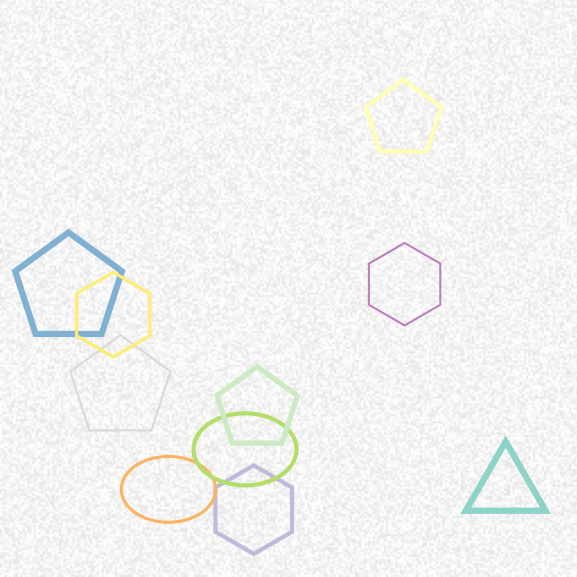[{"shape": "triangle", "thickness": 3, "radius": 0.4, "center": [0.876, 0.155]}, {"shape": "pentagon", "thickness": 2, "radius": 0.34, "center": [0.699, 0.792]}, {"shape": "hexagon", "thickness": 2, "radius": 0.38, "center": [0.439, 0.117]}, {"shape": "pentagon", "thickness": 3, "radius": 0.49, "center": [0.119, 0.499]}, {"shape": "oval", "thickness": 1.5, "radius": 0.41, "center": [0.292, 0.152]}, {"shape": "oval", "thickness": 2, "radius": 0.45, "center": [0.424, 0.221]}, {"shape": "pentagon", "thickness": 1, "radius": 0.46, "center": [0.209, 0.328]}, {"shape": "hexagon", "thickness": 1, "radius": 0.36, "center": [0.701, 0.507]}, {"shape": "pentagon", "thickness": 2.5, "radius": 0.37, "center": [0.445, 0.291]}, {"shape": "hexagon", "thickness": 1.5, "radius": 0.37, "center": [0.196, 0.454]}]